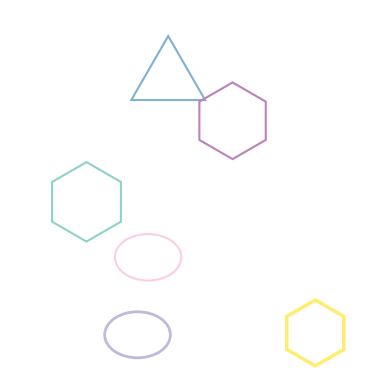[{"shape": "hexagon", "thickness": 1.5, "radius": 0.52, "center": [0.225, 0.476]}, {"shape": "oval", "thickness": 2, "radius": 0.43, "center": [0.357, 0.13]}, {"shape": "triangle", "thickness": 1.5, "radius": 0.55, "center": [0.437, 0.796]}, {"shape": "oval", "thickness": 1.5, "radius": 0.43, "center": [0.385, 0.332]}, {"shape": "hexagon", "thickness": 1.5, "radius": 0.5, "center": [0.604, 0.686]}, {"shape": "hexagon", "thickness": 2.5, "radius": 0.43, "center": [0.819, 0.135]}]